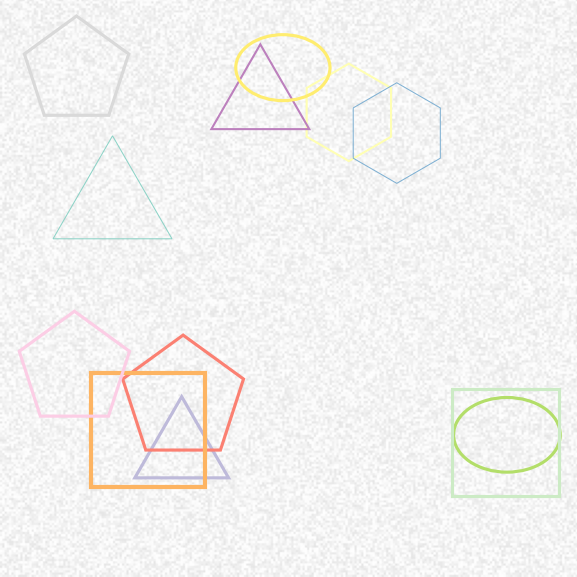[{"shape": "triangle", "thickness": 0.5, "radius": 0.59, "center": [0.195, 0.645]}, {"shape": "hexagon", "thickness": 1, "radius": 0.42, "center": [0.604, 0.805]}, {"shape": "triangle", "thickness": 1.5, "radius": 0.47, "center": [0.315, 0.219]}, {"shape": "pentagon", "thickness": 1.5, "radius": 0.55, "center": [0.317, 0.309]}, {"shape": "hexagon", "thickness": 0.5, "radius": 0.44, "center": [0.687, 0.769]}, {"shape": "square", "thickness": 2, "radius": 0.49, "center": [0.257, 0.254]}, {"shape": "oval", "thickness": 1.5, "radius": 0.46, "center": [0.878, 0.246]}, {"shape": "pentagon", "thickness": 1.5, "radius": 0.5, "center": [0.129, 0.36]}, {"shape": "pentagon", "thickness": 1.5, "radius": 0.47, "center": [0.133, 0.876]}, {"shape": "triangle", "thickness": 1, "radius": 0.49, "center": [0.451, 0.824]}, {"shape": "square", "thickness": 1.5, "radius": 0.46, "center": [0.875, 0.232]}, {"shape": "oval", "thickness": 1.5, "radius": 0.41, "center": [0.49, 0.882]}]